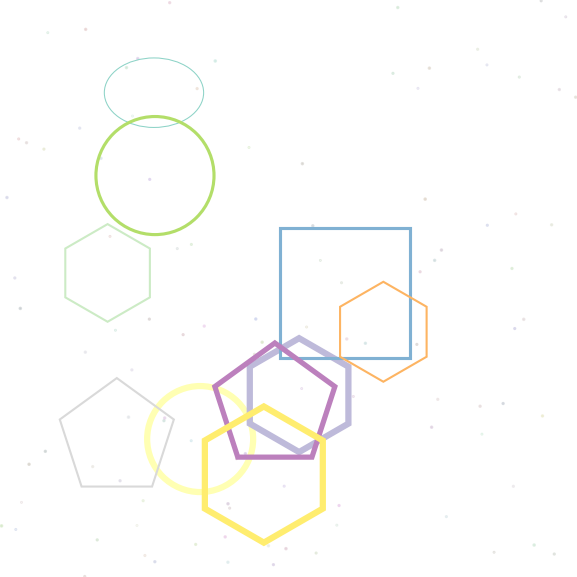[{"shape": "oval", "thickness": 0.5, "radius": 0.43, "center": [0.267, 0.839]}, {"shape": "circle", "thickness": 3, "radius": 0.46, "center": [0.347, 0.239]}, {"shape": "hexagon", "thickness": 3, "radius": 0.49, "center": [0.518, 0.315]}, {"shape": "square", "thickness": 1.5, "radius": 0.56, "center": [0.597, 0.491]}, {"shape": "hexagon", "thickness": 1, "radius": 0.43, "center": [0.664, 0.425]}, {"shape": "circle", "thickness": 1.5, "radius": 0.51, "center": [0.268, 0.695]}, {"shape": "pentagon", "thickness": 1, "radius": 0.52, "center": [0.202, 0.241]}, {"shape": "pentagon", "thickness": 2.5, "radius": 0.55, "center": [0.476, 0.296]}, {"shape": "hexagon", "thickness": 1, "radius": 0.42, "center": [0.186, 0.527]}, {"shape": "hexagon", "thickness": 3, "radius": 0.59, "center": [0.457, 0.177]}]